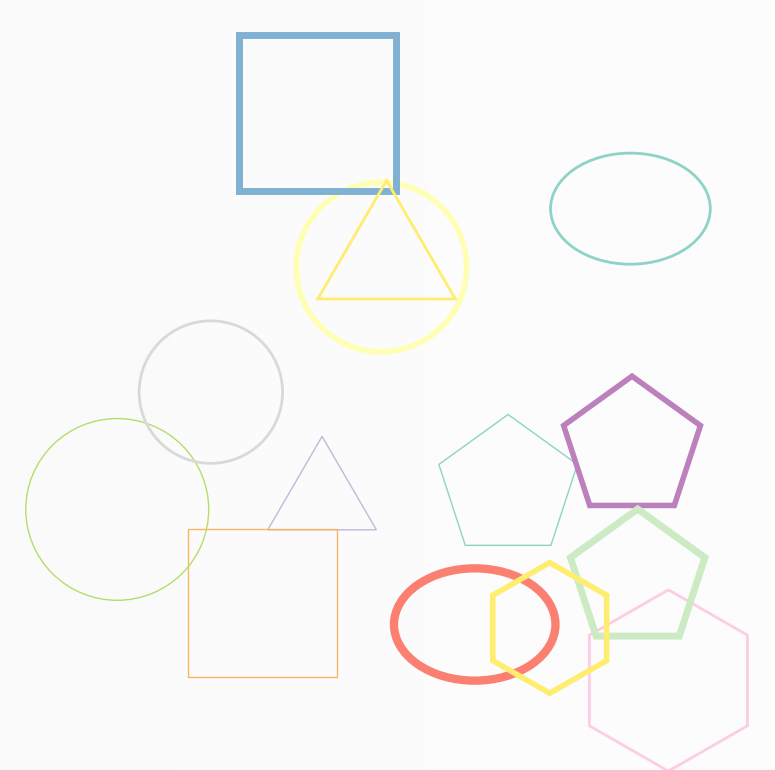[{"shape": "oval", "thickness": 1, "radius": 0.52, "center": [0.813, 0.729]}, {"shape": "pentagon", "thickness": 0.5, "radius": 0.47, "center": [0.656, 0.368]}, {"shape": "circle", "thickness": 2, "radius": 0.55, "center": [0.492, 0.653]}, {"shape": "triangle", "thickness": 0.5, "radius": 0.4, "center": [0.416, 0.352]}, {"shape": "oval", "thickness": 3, "radius": 0.52, "center": [0.613, 0.189]}, {"shape": "square", "thickness": 2.5, "radius": 0.51, "center": [0.41, 0.853]}, {"shape": "square", "thickness": 0.5, "radius": 0.48, "center": [0.339, 0.217]}, {"shape": "circle", "thickness": 0.5, "radius": 0.59, "center": [0.151, 0.338]}, {"shape": "hexagon", "thickness": 1, "radius": 0.59, "center": [0.862, 0.116]}, {"shape": "circle", "thickness": 1, "radius": 0.46, "center": [0.272, 0.491]}, {"shape": "pentagon", "thickness": 2, "radius": 0.46, "center": [0.816, 0.419]}, {"shape": "pentagon", "thickness": 2.5, "radius": 0.46, "center": [0.823, 0.248]}, {"shape": "triangle", "thickness": 1, "radius": 0.51, "center": [0.499, 0.663]}, {"shape": "hexagon", "thickness": 2, "radius": 0.42, "center": [0.709, 0.185]}]